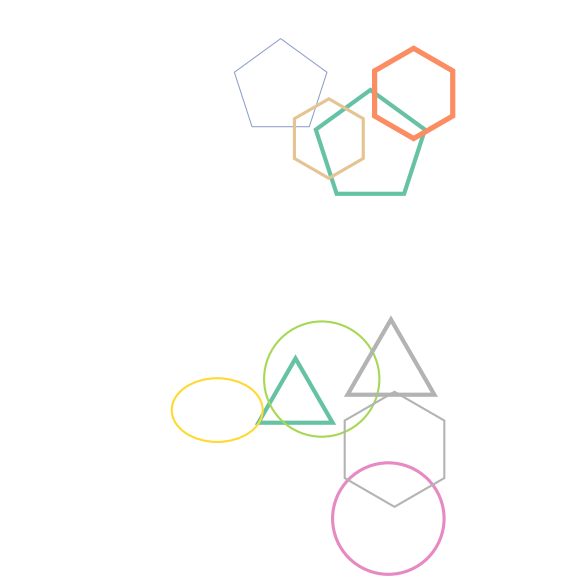[{"shape": "triangle", "thickness": 2, "radius": 0.37, "center": [0.512, 0.304]}, {"shape": "pentagon", "thickness": 2, "radius": 0.5, "center": [0.641, 0.744]}, {"shape": "hexagon", "thickness": 2.5, "radius": 0.39, "center": [0.716, 0.837]}, {"shape": "pentagon", "thickness": 0.5, "radius": 0.42, "center": [0.486, 0.848]}, {"shape": "circle", "thickness": 1.5, "radius": 0.48, "center": [0.672, 0.101]}, {"shape": "circle", "thickness": 1, "radius": 0.5, "center": [0.557, 0.343]}, {"shape": "oval", "thickness": 1, "radius": 0.39, "center": [0.376, 0.289]}, {"shape": "hexagon", "thickness": 1.5, "radius": 0.34, "center": [0.569, 0.759]}, {"shape": "hexagon", "thickness": 1, "radius": 0.5, "center": [0.683, 0.221]}, {"shape": "triangle", "thickness": 2, "radius": 0.43, "center": [0.677, 0.359]}]